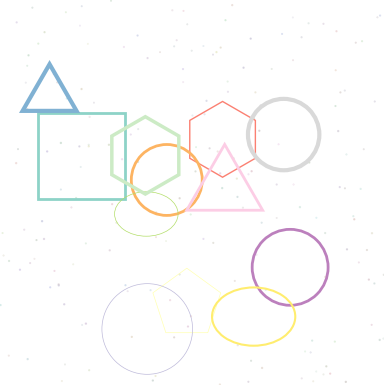[{"shape": "square", "thickness": 2, "radius": 0.56, "center": [0.212, 0.595]}, {"shape": "pentagon", "thickness": 0.5, "radius": 0.46, "center": [0.485, 0.211]}, {"shape": "circle", "thickness": 0.5, "radius": 0.59, "center": [0.382, 0.145]}, {"shape": "hexagon", "thickness": 1, "radius": 0.49, "center": [0.578, 0.638]}, {"shape": "triangle", "thickness": 3, "radius": 0.4, "center": [0.129, 0.752]}, {"shape": "circle", "thickness": 2, "radius": 0.46, "center": [0.433, 0.533]}, {"shape": "oval", "thickness": 0.5, "radius": 0.41, "center": [0.38, 0.444]}, {"shape": "triangle", "thickness": 2, "radius": 0.57, "center": [0.584, 0.511]}, {"shape": "circle", "thickness": 3, "radius": 0.46, "center": [0.737, 0.65]}, {"shape": "circle", "thickness": 2, "radius": 0.49, "center": [0.754, 0.306]}, {"shape": "hexagon", "thickness": 2.5, "radius": 0.5, "center": [0.377, 0.596]}, {"shape": "oval", "thickness": 1.5, "radius": 0.54, "center": [0.659, 0.178]}]